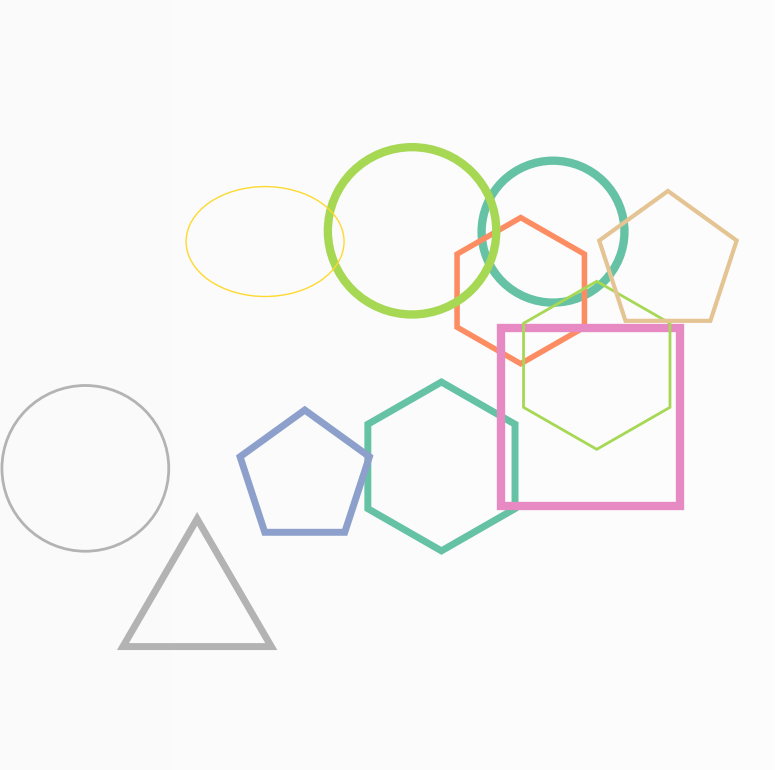[{"shape": "hexagon", "thickness": 2.5, "radius": 0.55, "center": [0.57, 0.394]}, {"shape": "circle", "thickness": 3, "radius": 0.46, "center": [0.714, 0.699]}, {"shape": "hexagon", "thickness": 2, "radius": 0.47, "center": [0.672, 0.623]}, {"shape": "pentagon", "thickness": 2.5, "radius": 0.44, "center": [0.393, 0.38]}, {"shape": "square", "thickness": 3, "radius": 0.58, "center": [0.762, 0.459]}, {"shape": "hexagon", "thickness": 1, "radius": 0.55, "center": [0.77, 0.526]}, {"shape": "circle", "thickness": 3, "radius": 0.54, "center": [0.532, 0.7]}, {"shape": "oval", "thickness": 0.5, "radius": 0.51, "center": [0.342, 0.686]}, {"shape": "pentagon", "thickness": 1.5, "radius": 0.47, "center": [0.862, 0.659]}, {"shape": "triangle", "thickness": 2.5, "radius": 0.55, "center": [0.254, 0.216]}, {"shape": "circle", "thickness": 1, "radius": 0.54, "center": [0.11, 0.392]}]